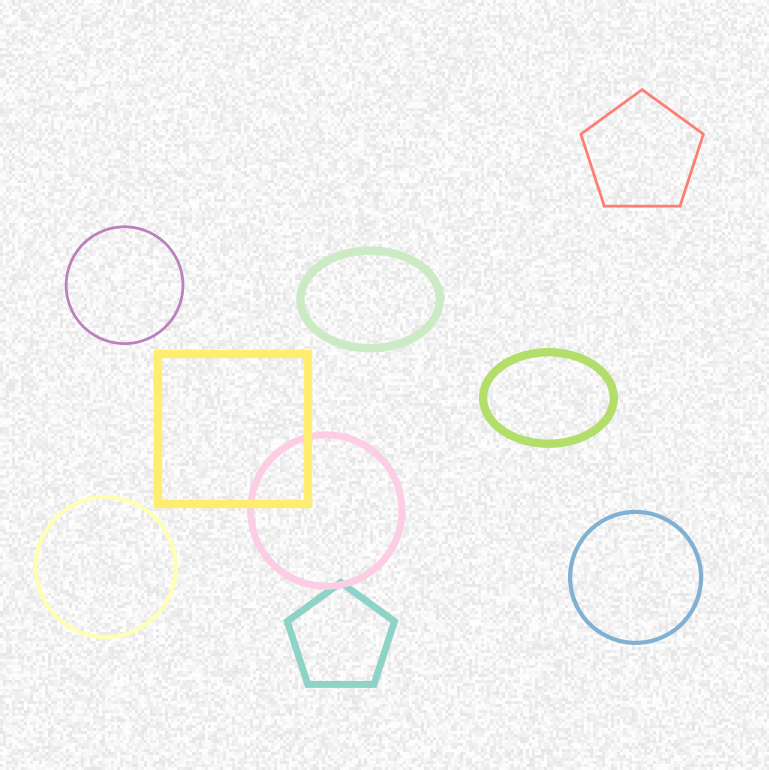[{"shape": "pentagon", "thickness": 2.5, "radius": 0.37, "center": [0.443, 0.17]}, {"shape": "circle", "thickness": 1.5, "radius": 0.45, "center": [0.137, 0.263]}, {"shape": "pentagon", "thickness": 1, "radius": 0.42, "center": [0.834, 0.8]}, {"shape": "circle", "thickness": 1.5, "radius": 0.43, "center": [0.825, 0.25]}, {"shape": "oval", "thickness": 3, "radius": 0.42, "center": [0.712, 0.483]}, {"shape": "circle", "thickness": 2.5, "radius": 0.49, "center": [0.424, 0.337]}, {"shape": "circle", "thickness": 1, "radius": 0.38, "center": [0.162, 0.63]}, {"shape": "oval", "thickness": 3, "radius": 0.45, "center": [0.481, 0.611]}, {"shape": "square", "thickness": 3, "radius": 0.49, "center": [0.303, 0.443]}]